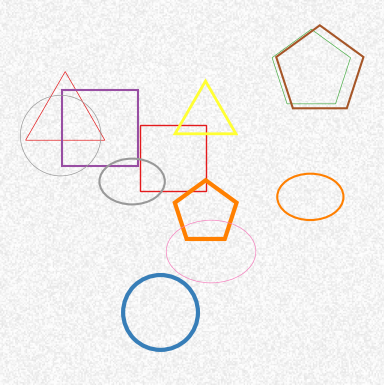[{"shape": "square", "thickness": 1, "radius": 0.43, "center": [0.449, 0.59]}, {"shape": "triangle", "thickness": 0.5, "radius": 0.59, "center": [0.169, 0.695]}, {"shape": "circle", "thickness": 3, "radius": 0.49, "center": [0.417, 0.188]}, {"shape": "pentagon", "thickness": 0.5, "radius": 0.54, "center": [0.809, 0.817]}, {"shape": "square", "thickness": 1.5, "radius": 0.49, "center": [0.26, 0.668]}, {"shape": "pentagon", "thickness": 3, "radius": 0.42, "center": [0.534, 0.447]}, {"shape": "oval", "thickness": 1.5, "radius": 0.43, "center": [0.806, 0.489]}, {"shape": "triangle", "thickness": 2, "radius": 0.46, "center": [0.534, 0.698]}, {"shape": "pentagon", "thickness": 1.5, "radius": 0.6, "center": [0.831, 0.815]}, {"shape": "oval", "thickness": 0.5, "radius": 0.58, "center": [0.548, 0.347]}, {"shape": "oval", "thickness": 1.5, "radius": 0.42, "center": [0.343, 0.529]}, {"shape": "circle", "thickness": 0.5, "radius": 0.52, "center": [0.158, 0.648]}]